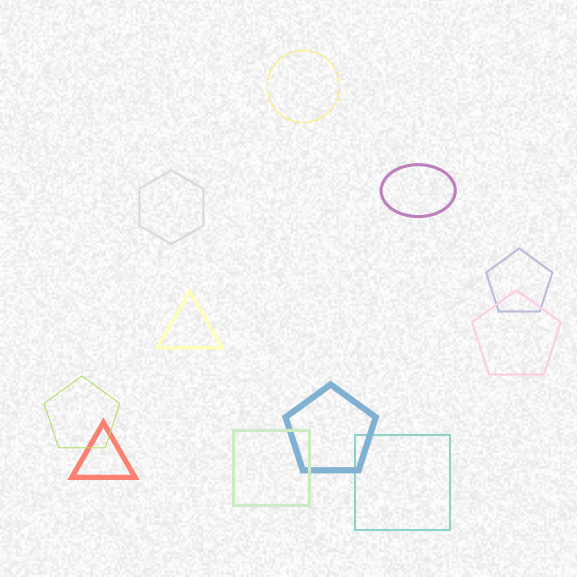[{"shape": "square", "thickness": 1, "radius": 0.41, "center": [0.696, 0.164]}, {"shape": "triangle", "thickness": 1.5, "radius": 0.33, "center": [0.329, 0.43]}, {"shape": "pentagon", "thickness": 1, "radius": 0.3, "center": [0.899, 0.509]}, {"shape": "triangle", "thickness": 2.5, "radius": 0.32, "center": [0.179, 0.204]}, {"shape": "pentagon", "thickness": 3, "radius": 0.41, "center": [0.573, 0.251]}, {"shape": "pentagon", "thickness": 0.5, "radius": 0.34, "center": [0.142, 0.279]}, {"shape": "pentagon", "thickness": 1, "radius": 0.4, "center": [0.894, 0.416]}, {"shape": "hexagon", "thickness": 1, "radius": 0.32, "center": [0.297, 0.64]}, {"shape": "oval", "thickness": 1.5, "radius": 0.32, "center": [0.724, 0.669]}, {"shape": "square", "thickness": 1.5, "radius": 0.33, "center": [0.469, 0.189]}, {"shape": "circle", "thickness": 0.5, "radius": 0.31, "center": [0.525, 0.849]}]